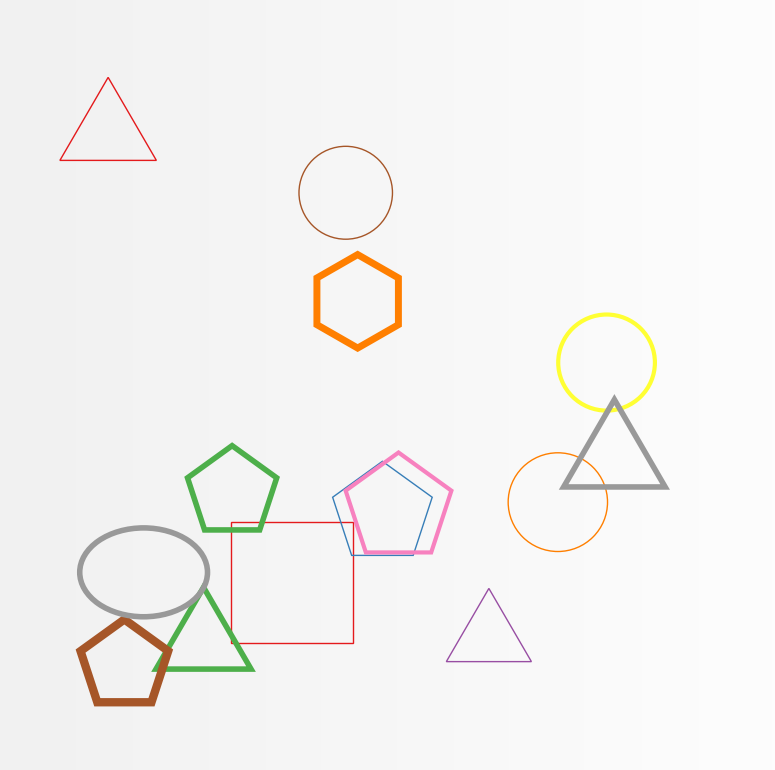[{"shape": "square", "thickness": 0.5, "radius": 0.39, "center": [0.377, 0.244]}, {"shape": "triangle", "thickness": 0.5, "radius": 0.36, "center": [0.14, 0.828]}, {"shape": "pentagon", "thickness": 0.5, "radius": 0.34, "center": [0.493, 0.333]}, {"shape": "pentagon", "thickness": 2, "radius": 0.3, "center": [0.3, 0.361]}, {"shape": "triangle", "thickness": 2, "radius": 0.35, "center": [0.263, 0.166]}, {"shape": "triangle", "thickness": 0.5, "radius": 0.32, "center": [0.631, 0.172]}, {"shape": "circle", "thickness": 0.5, "radius": 0.32, "center": [0.72, 0.348]}, {"shape": "hexagon", "thickness": 2.5, "radius": 0.3, "center": [0.461, 0.609]}, {"shape": "circle", "thickness": 1.5, "radius": 0.31, "center": [0.783, 0.529]}, {"shape": "pentagon", "thickness": 3, "radius": 0.3, "center": [0.16, 0.136]}, {"shape": "circle", "thickness": 0.5, "radius": 0.3, "center": [0.446, 0.75]}, {"shape": "pentagon", "thickness": 1.5, "radius": 0.36, "center": [0.514, 0.341]}, {"shape": "oval", "thickness": 2, "radius": 0.41, "center": [0.185, 0.257]}, {"shape": "triangle", "thickness": 2, "radius": 0.38, "center": [0.793, 0.405]}]